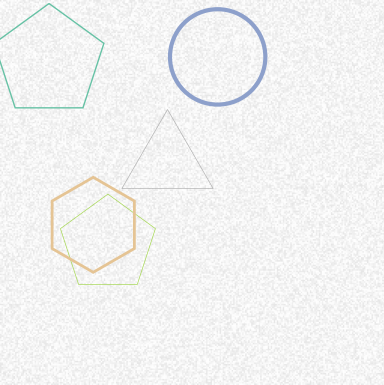[{"shape": "pentagon", "thickness": 1, "radius": 0.75, "center": [0.127, 0.841]}, {"shape": "circle", "thickness": 3, "radius": 0.62, "center": [0.565, 0.852]}, {"shape": "pentagon", "thickness": 0.5, "radius": 0.65, "center": [0.28, 0.366]}, {"shape": "hexagon", "thickness": 2, "radius": 0.62, "center": [0.242, 0.416]}, {"shape": "triangle", "thickness": 0.5, "radius": 0.68, "center": [0.435, 0.579]}]